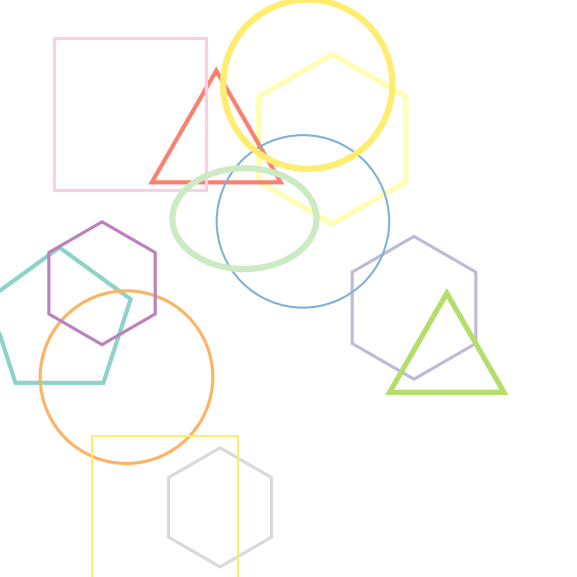[{"shape": "pentagon", "thickness": 2, "radius": 0.65, "center": [0.103, 0.441]}, {"shape": "hexagon", "thickness": 2.5, "radius": 0.74, "center": [0.575, 0.758]}, {"shape": "hexagon", "thickness": 1.5, "radius": 0.62, "center": [0.717, 0.466]}, {"shape": "triangle", "thickness": 2, "radius": 0.64, "center": [0.374, 0.748]}, {"shape": "circle", "thickness": 1, "radius": 0.75, "center": [0.525, 0.616]}, {"shape": "circle", "thickness": 1.5, "radius": 0.75, "center": [0.219, 0.346]}, {"shape": "triangle", "thickness": 2.5, "radius": 0.57, "center": [0.774, 0.377]}, {"shape": "square", "thickness": 1.5, "radius": 0.66, "center": [0.225, 0.802]}, {"shape": "hexagon", "thickness": 1.5, "radius": 0.52, "center": [0.381, 0.121]}, {"shape": "hexagon", "thickness": 1.5, "radius": 0.53, "center": [0.177, 0.509]}, {"shape": "oval", "thickness": 3, "radius": 0.62, "center": [0.423, 0.621]}, {"shape": "square", "thickness": 1, "radius": 0.63, "center": [0.285, 0.119]}, {"shape": "circle", "thickness": 3, "radius": 0.73, "center": [0.533, 0.853]}]